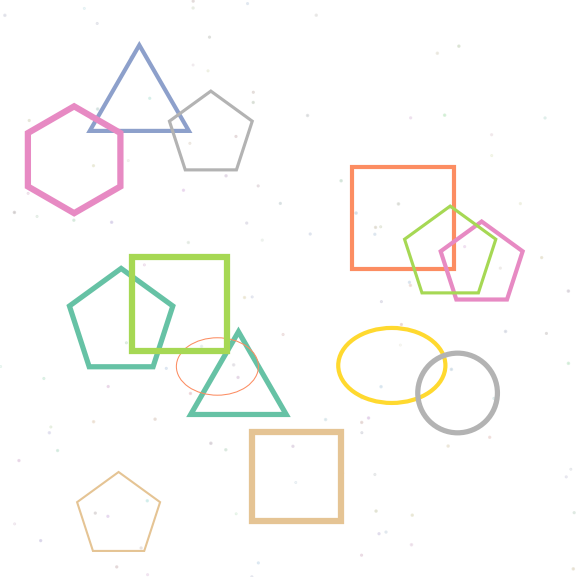[{"shape": "pentagon", "thickness": 2.5, "radius": 0.47, "center": [0.21, 0.44]}, {"shape": "triangle", "thickness": 2.5, "radius": 0.48, "center": [0.413, 0.329]}, {"shape": "oval", "thickness": 0.5, "radius": 0.36, "center": [0.376, 0.365]}, {"shape": "square", "thickness": 2, "radius": 0.44, "center": [0.698, 0.622]}, {"shape": "triangle", "thickness": 2, "radius": 0.5, "center": [0.241, 0.822]}, {"shape": "pentagon", "thickness": 2, "radius": 0.37, "center": [0.834, 0.541]}, {"shape": "hexagon", "thickness": 3, "radius": 0.46, "center": [0.128, 0.723]}, {"shape": "pentagon", "thickness": 1.5, "radius": 0.42, "center": [0.78, 0.559]}, {"shape": "square", "thickness": 3, "radius": 0.41, "center": [0.311, 0.473]}, {"shape": "oval", "thickness": 2, "radius": 0.46, "center": [0.678, 0.366]}, {"shape": "pentagon", "thickness": 1, "radius": 0.38, "center": [0.205, 0.106]}, {"shape": "square", "thickness": 3, "radius": 0.38, "center": [0.514, 0.174]}, {"shape": "circle", "thickness": 2.5, "radius": 0.34, "center": [0.792, 0.319]}, {"shape": "pentagon", "thickness": 1.5, "radius": 0.38, "center": [0.365, 0.766]}]